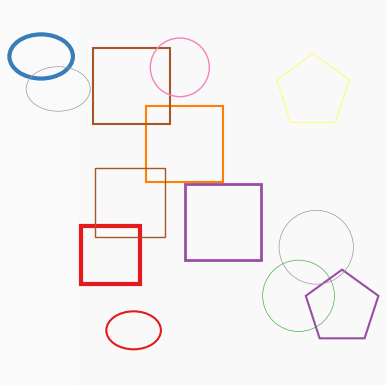[{"shape": "oval", "thickness": 1.5, "radius": 0.35, "center": [0.345, 0.142]}, {"shape": "square", "thickness": 3, "radius": 0.38, "center": [0.286, 0.337]}, {"shape": "oval", "thickness": 3, "radius": 0.41, "center": [0.106, 0.853]}, {"shape": "circle", "thickness": 0.5, "radius": 0.46, "center": [0.77, 0.232]}, {"shape": "square", "thickness": 2, "radius": 0.49, "center": [0.575, 0.423]}, {"shape": "pentagon", "thickness": 1.5, "radius": 0.49, "center": [0.883, 0.201]}, {"shape": "square", "thickness": 1.5, "radius": 0.5, "center": [0.477, 0.626]}, {"shape": "pentagon", "thickness": 0.5, "radius": 0.49, "center": [0.808, 0.762]}, {"shape": "square", "thickness": 1, "radius": 0.45, "center": [0.335, 0.473]}, {"shape": "square", "thickness": 1.5, "radius": 0.5, "center": [0.34, 0.776]}, {"shape": "circle", "thickness": 1, "radius": 0.38, "center": [0.464, 0.825]}, {"shape": "oval", "thickness": 0.5, "radius": 0.41, "center": [0.15, 0.769]}, {"shape": "circle", "thickness": 0.5, "radius": 0.48, "center": [0.816, 0.358]}]